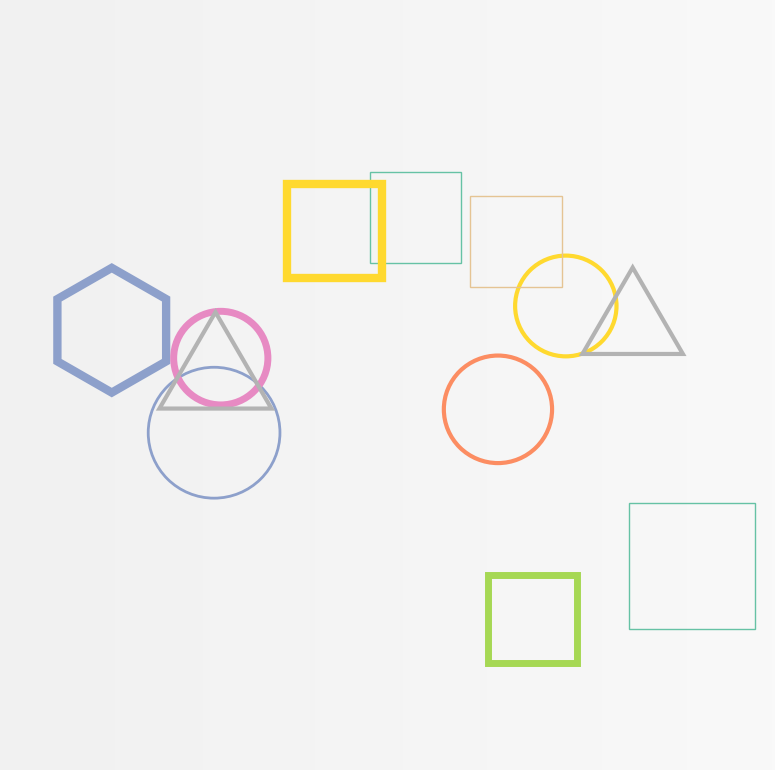[{"shape": "square", "thickness": 0.5, "radius": 0.3, "center": [0.536, 0.717]}, {"shape": "square", "thickness": 0.5, "radius": 0.41, "center": [0.893, 0.265]}, {"shape": "circle", "thickness": 1.5, "radius": 0.35, "center": [0.643, 0.468]}, {"shape": "circle", "thickness": 1, "radius": 0.42, "center": [0.276, 0.438]}, {"shape": "hexagon", "thickness": 3, "radius": 0.4, "center": [0.144, 0.571]}, {"shape": "circle", "thickness": 2.5, "radius": 0.3, "center": [0.285, 0.535]}, {"shape": "square", "thickness": 2.5, "radius": 0.29, "center": [0.687, 0.197]}, {"shape": "circle", "thickness": 1.5, "radius": 0.33, "center": [0.73, 0.603]}, {"shape": "square", "thickness": 3, "radius": 0.31, "center": [0.432, 0.7]}, {"shape": "square", "thickness": 0.5, "radius": 0.3, "center": [0.666, 0.686]}, {"shape": "triangle", "thickness": 1.5, "radius": 0.37, "center": [0.816, 0.578]}, {"shape": "triangle", "thickness": 1.5, "radius": 0.42, "center": [0.278, 0.511]}]